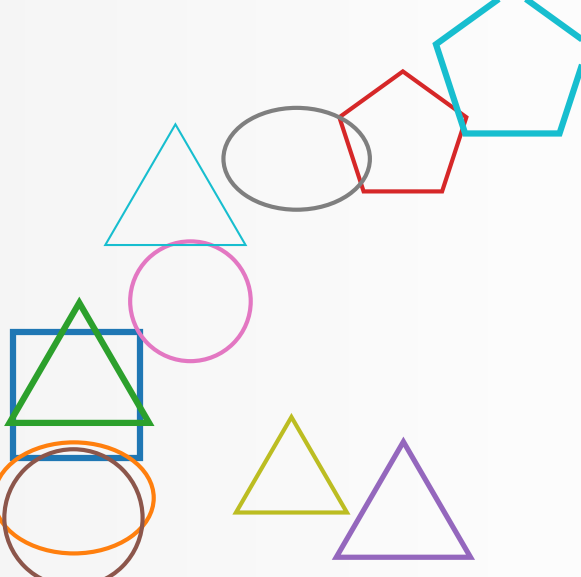[{"shape": "square", "thickness": 3, "radius": 0.55, "center": [0.132, 0.315]}, {"shape": "oval", "thickness": 2, "radius": 0.69, "center": [0.127, 0.137]}, {"shape": "triangle", "thickness": 3, "radius": 0.69, "center": [0.136, 0.336]}, {"shape": "pentagon", "thickness": 2, "radius": 0.57, "center": [0.693, 0.761]}, {"shape": "triangle", "thickness": 2.5, "radius": 0.67, "center": [0.694, 0.101]}, {"shape": "circle", "thickness": 2, "radius": 0.59, "center": [0.126, 0.102]}, {"shape": "circle", "thickness": 2, "radius": 0.52, "center": [0.328, 0.477]}, {"shape": "oval", "thickness": 2, "radius": 0.63, "center": [0.51, 0.724]}, {"shape": "triangle", "thickness": 2, "radius": 0.55, "center": [0.501, 0.167]}, {"shape": "triangle", "thickness": 1, "radius": 0.7, "center": [0.302, 0.645]}, {"shape": "pentagon", "thickness": 3, "radius": 0.69, "center": [0.881, 0.88]}]